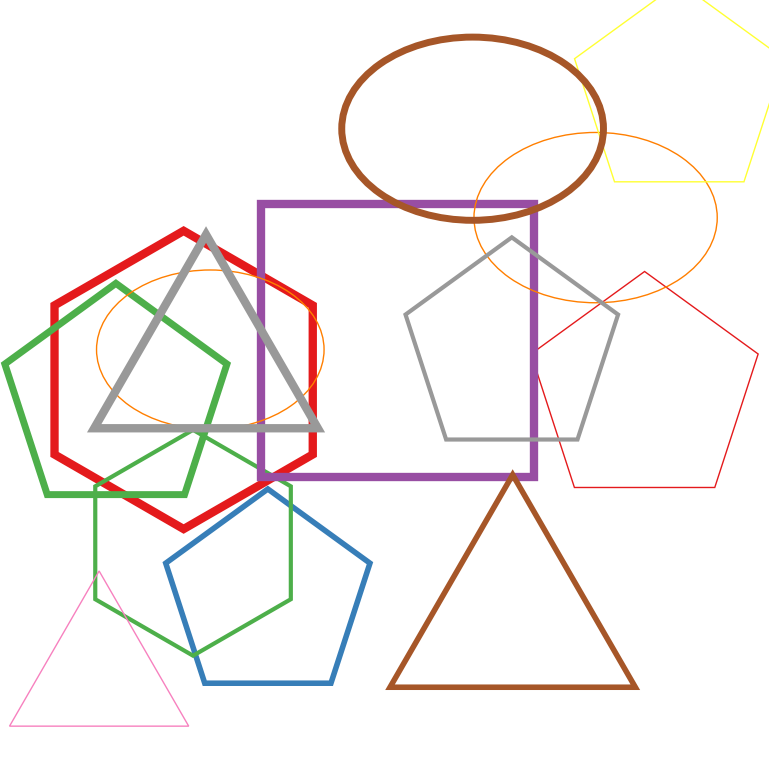[{"shape": "pentagon", "thickness": 0.5, "radius": 0.78, "center": [0.837, 0.492]}, {"shape": "hexagon", "thickness": 3, "radius": 0.97, "center": [0.238, 0.507]}, {"shape": "pentagon", "thickness": 2, "radius": 0.7, "center": [0.348, 0.226]}, {"shape": "pentagon", "thickness": 2.5, "radius": 0.76, "center": [0.151, 0.48]}, {"shape": "hexagon", "thickness": 1.5, "radius": 0.73, "center": [0.251, 0.295]}, {"shape": "square", "thickness": 3, "radius": 0.89, "center": [0.517, 0.558]}, {"shape": "oval", "thickness": 0.5, "radius": 0.74, "center": [0.273, 0.546]}, {"shape": "oval", "thickness": 0.5, "radius": 0.79, "center": [0.774, 0.717]}, {"shape": "pentagon", "thickness": 0.5, "radius": 0.71, "center": [0.882, 0.88]}, {"shape": "oval", "thickness": 2.5, "radius": 0.85, "center": [0.614, 0.833]}, {"shape": "triangle", "thickness": 2, "radius": 0.92, "center": [0.666, 0.199]}, {"shape": "triangle", "thickness": 0.5, "radius": 0.67, "center": [0.129, 0.124]}, {"shape": "pentagon", "thickness": 1.5, "radius": 0.73, "center": [0.665, 0.547]}, {"shape": "triangle", "thickness": 3, "radius": 0.84, "center": [0.268, 0.528]}]